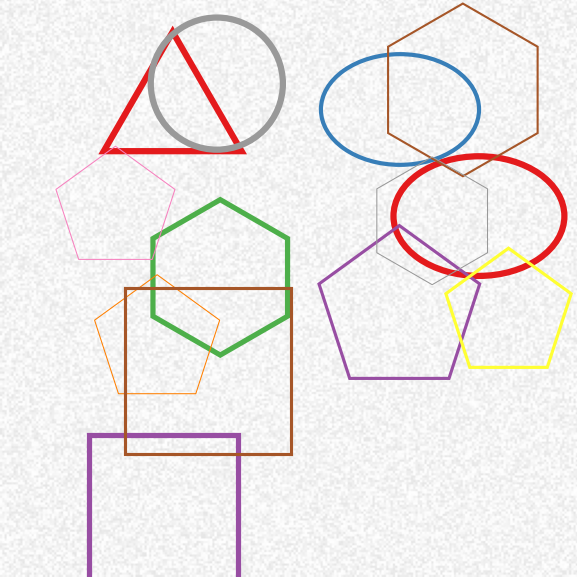[{"shape": "oval", "thickness": 3, "radius": 0.74, "center": [0.829, 0.625]}, {"shape": "triangle", "thickness": 3, "radius": 0.69, "center": [0.299, 0.806]}, {"shape": "oval", "thickness": 2, "radius": 0.68, "center": [0.693, 0.81]}, {"shape": "hexagon", "thickness": 2.5, "radius": 0.67, "center": [0.381, 0.519]}, {"shape": "pentagon", "thickness": 1.5, "radius": 0.73, "center": [0.692, 0.462]}, {"shape": "square", "thickness": 2.5, "radius": 0.64, "center": [0.283, 0.117]}, {"shape": "pentagon", "thickness": 0.5, "radius": 0.57, "center": [0.272, 0.41]}, {"shape": "pentagon", "thickness": 1.5, "radius": 0.57, "center": [0.881, 0.455]}, {"shape": "hexagon", "thickness": 1, "radius": 0.75, "center": [0.801, 0.843]}, {"shape": "square", "thickness": 1.5, "radius": 0.72, "center": [0.36, 0.356]}, {"shape": "pentagon", "thickness": 0.5, "radius": 0.54, "center": [0.2, 0.638]}, {"shape": "hexagon", "thickness": 0.5, "radius": 0.55, "center": [0.748, 0.617]}, {"shape": "circle", "thickness": 3, "radius": 0.57, "center": [0.375, 0.854]}]